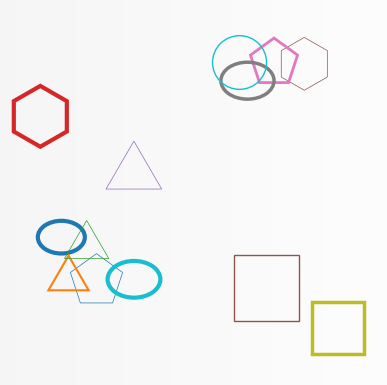[{"shape": "oval", "thickness": 3, "radius": 0.3, "center": [0.158, 0.384]}, {"shape": "pentagon", "thickness": 0.5, "radius": 0.35, "center": [0.249, 0.27]}, {"shape": "triangle", "thickness": 1.5, "radius": 0.3, "center": [0.177, 0.276]}, {"shape": "triangle", "thickness": 0.5, "radius": 0.33, "center": [0.224, 0.361]}, {"shape": "hexagon", "thickness": 3, "radius": 0.39, "center": [0.104, 0.698]}, {"shape": "triangle", "thickness": 0.5, "radius": 0.42, "center": [0.345, 0.55]}, {"shape": "square", "thickness": 1, "radius": 0.42, "center": [0.688, 0.252]}, {"shape": "hexagon", "thickness": 0.5, "radius": 0.34, "center": [0.785, 0.834]}, {"shape": "pentagon", "thickness": 2, "radius": 0.32, "center": [0.707, 0.837]}, {"shape": "oval", "thickness": 2.5, "radius": 0.34, "center": [0.639, 0.79]}, {"shape": "square", "thickness": 2.5, "radius": 0.34, "center": [0.871, 0.149]}, {"shape": "circle", "thickness": 1, "radius": 0.35, "center": [0.618, 0.838]}, {"shape": "oval", "thickness": 3, "radius": 0.34, "center": [0.346, 0.275]}]